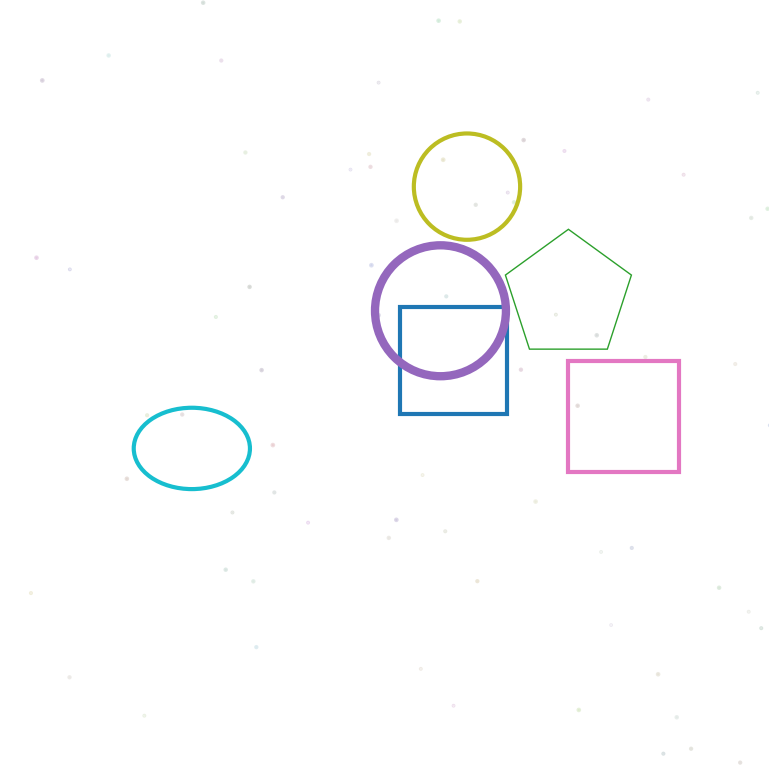[{"shape": "square", "thickness": 1.5, "radius": 0.35, "center": [0.589, 0.532]}, {"shape": "pentagon", "thickness": 0.5, "radius": 0.43, "center": [0.738, 0.616]}, {"shape": "circle", "thickness": 3, "radius": 0.43, "center": [0.572, 0.596]}, {"shape": "square", "thickness": 1.5, "radius": 0.36, "center": [0.81, 0.459]}, {"shape": "circle", "thickness": 1.5, "radius": 0.35, "center": [0.606, 0.758]}, {"shape": "oval", "thickness": 1.5, "radius": 0.38, "center": [0.249, 0.418]}]